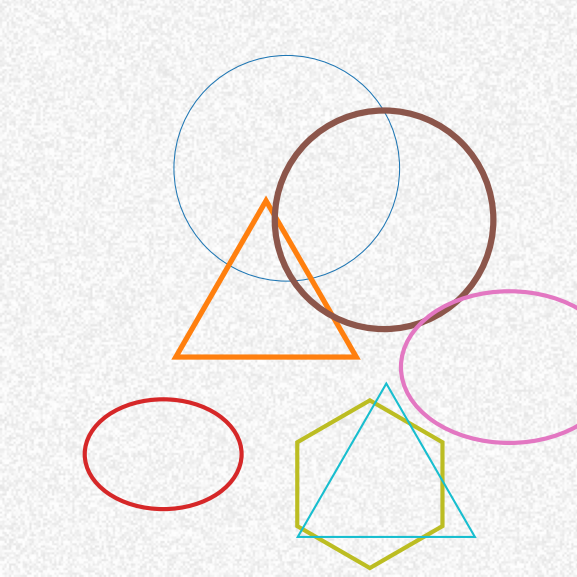[{"shape": "circle", "thickness": 0.5, "radius": 0.98, "center": [0.497, 0.708]}, {"shape": "triangle", "thickness": 2.5, "radius": 0.9, "center": [0.461, 0.471]}, {"shape": "oval", "thickness": 2, "radius": 0.68, "center": [0.283, 0.213]}, {"shape": "circle", "thickness": 3, "radius": 0.95, "center": [0.665, 0.619]}, {"shape": "oval", "thickness": 2, "radius": 0.94, "center": [0.882, 0.363]}, {"shape": "hexagon", "thickness": 2, "radius": 0.73, "center": [0.64, 0.161]}, {"shape": "triangle", "thickness": 1, "radius": 0.89, "center": [0.669, 0.158]}]